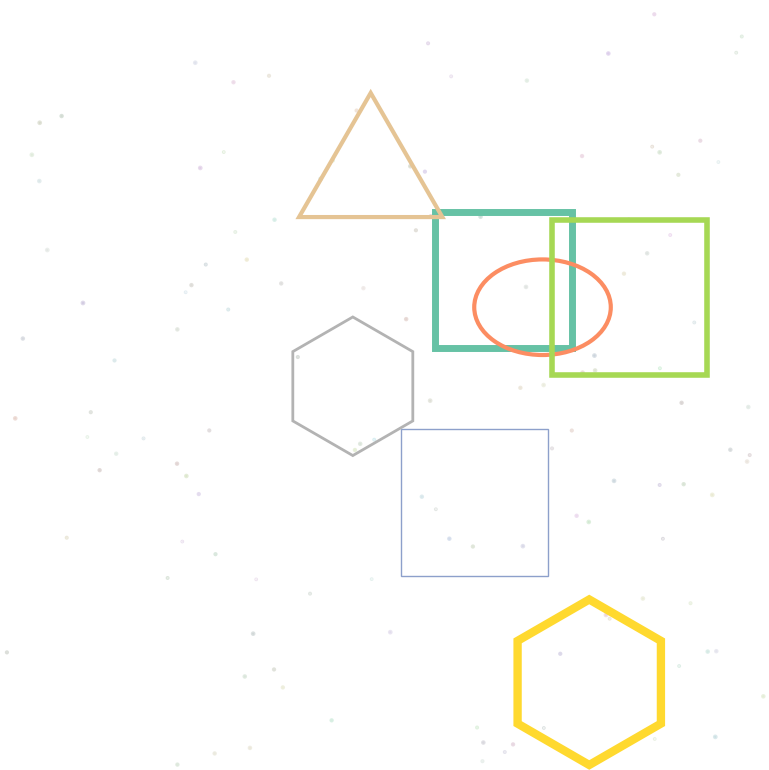[{"shape": "square", "thickness": 2.5, "radius": 0.44, "center": [0.654, 0.636]}, {"shape": "oval", "thickness": 1.5, "radius": 0.44, "center": [0.705, 0.601]}, {"shape": "square", "thickness": 0.5, "radius": 0.48, "center": [0.617, 0.347]}, {"shape": "square", "thickness": 2, "radius": 0.5, "center": [0.817, 0.613]}, {"shape": "hexagon", "thickness": 3, "radius": 0.54, "center": [0.765, 0.114]}, {"shape": "triangle", "thickness": 1.5, "radius": 0.54, "center": [0.481, 0.772]}, {"shape": "hexagon", "thickness": 1, "radius": 0.45, "center": [0.458, 0.498]}]